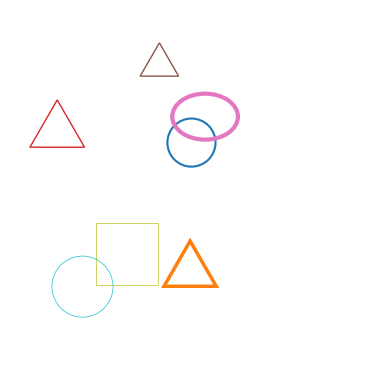[{"shape": "circle", "thickness": 1.5, "radius": 0.31, "center": [0.497, 0.63]}, {"shape": "triangle", "thickness": 2.5, "radius": 0.39, "center": [0.494, 0.296]}, {"shape": "triangle", "thickness": 1, "radius": 0.41, "center": [0.149, 0.659]}, {"shape": "triangle", "thickness": 1, "radius": 0.29, "center": [0.414, 0.831]}, {"shape": "oval", "thickness": 3, "radius": 0.43, "center": [0.533, 0.697]}, {"shape": "square", "thickness": 0.5, "radius": 0.4, "center": [0.33, 0.34]}, {"shape": "circle", "thickness": 0.5, "radius": 0.4, "center": [0.214, 0.256]}]